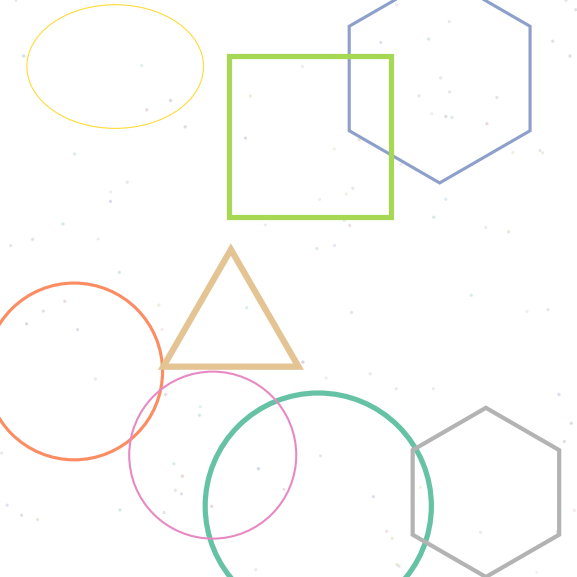[{"shape": "circle", "thickness": 2.5, "radius": 0.98, "center": [0.551, 0.123]}, {"shape": "circle", "thickness": 1.5, "radius": 0.77, "center": [0.128, 0.356]}, {"shape": "hexagon", "thickness": 1.5, "radius": 0.9, "center": [0.761, 0.863]}, {"shape": "circle", "thickness": 1, "radius": 0.72, "center": [0.368, 0.211]}, {"shape": "square", "thickness": 2.5, "radius": 0.7, "center": [0.537, 0.763]}, {"shape": "oval", "thickness": 0.5, "radius": 0.76, "center": [0.2, 0.884]}, {"shape": "triangle", "thickness": 3, "radius": 0.68, "center": [0.4, 0.432]}, {"shape": "hexagon", "thickness": 2, "radius": 0.73, "center": [0.841, 0.146]}]